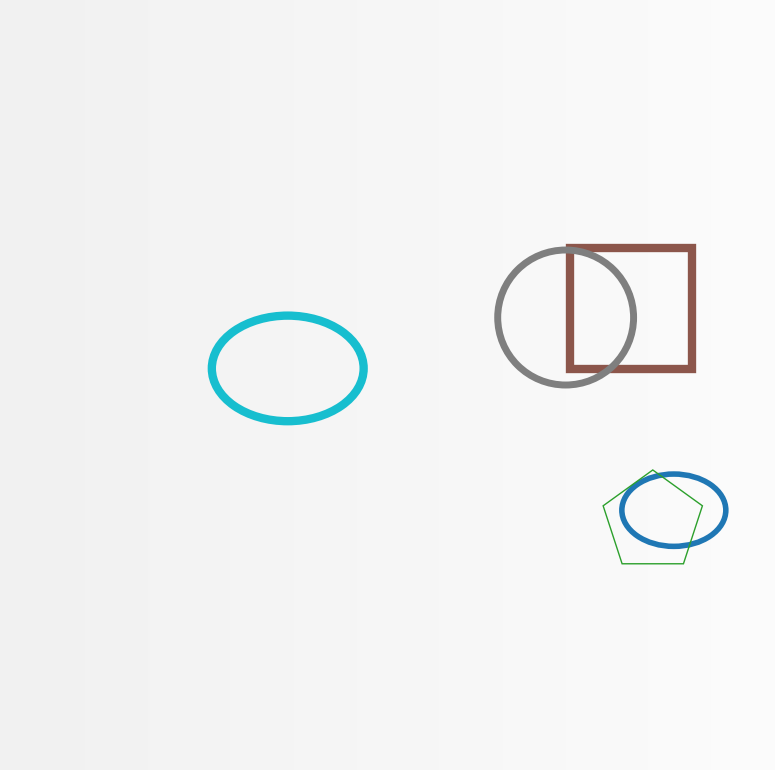[{"shape": "oval", "thickness": 2, "radius": 0.34, "center": [0.869, 0.337]}, {"shape": "pentagon", "thickness": 0.5, "radius": 0.34, "center": [0.842, 0.322]}, {"shape": "square", "thickness": 3, "radius": 0.39, "center": [0.814, 0.599]}, {"shape": "circle", "thickness": 2.5, "radius": 0.44, "center": [0.73, 0.588]}, {"shape": "oval", "thickness": 3, "radius": 0.49, "center": [0.371, 0.522]}]